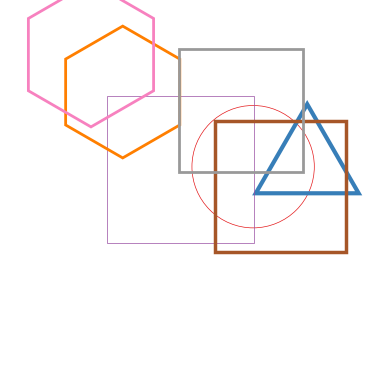[{"shape": "circle", "thickness": 0.5, "radius": 0.79, "center": [0.657, 0.567]}, {"shape": "triangle", "thickness": 3, "radius": 0.77, "center": [0.798, 0.575]}, {"shape": "square", "thickness": 0.5, "radius": 0.96, "center": [0.469, 0.559]}, {"shape": "hexagon", "thickness": 2, "radius": 0.86, "center": [0.319, 0.761]}, {"shape": "square", "thickness": 2.5, "radius": 0.85, "center": [0.729, 0.516]}, {"shape": "hexagon", "thickness": 2, "radius": 0.94, "center": [0.236, 0.858]}, {"shape": "square", "thickness": 2, "radius": 0.8, "center": [0.627, 0.714]}]